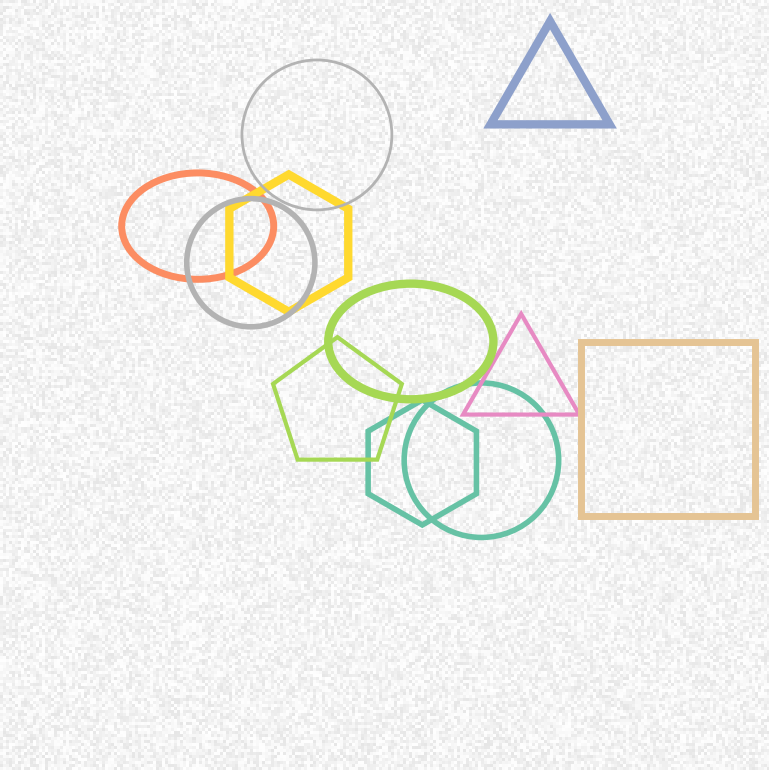[{"shape": "circle", "thickness": 2, "radius": 0.5, "center": [0.625, 0.402]}, {"shape": "hexagon", "thickness": 2, "radius": 0.41, "center": [0.548, 0.399]}, {"shape": "oval", "thickness": 2.5, "radius": 0.49, "center": [0.257, 0.706]}, {"shape": "triangle", "thickness": 3, "radius": 0.45, "center": [0.714, 0.883]}, {"shape": "triangle", "thickness": 1.5, "radius": 0.44, "center": [0.677, 0.505]}, {"shape": "pentagon", "thickness": 1.5, "radius": 0.44, "center": [0.438, 0.474]}, {"shape": "oval", "thickness": 3, "radius": 0.54, "center": [0.534, 0.557]}, {"shape": "hexagon", "thickness": 3, "radius": 0.45, "center": [0.375, 0.684]}, {"shape": "square", "thickness": 2.5, "radius": 0.57, "center": [0.868, 0.443]}, {"shape": "circle", "thickness": 1, "radius": 0.49, "center": [0.412, 0.825]}, {"shape": "circle", "thickness": 2, "radius": 0.42, "center": [0.326, 0.659]}]